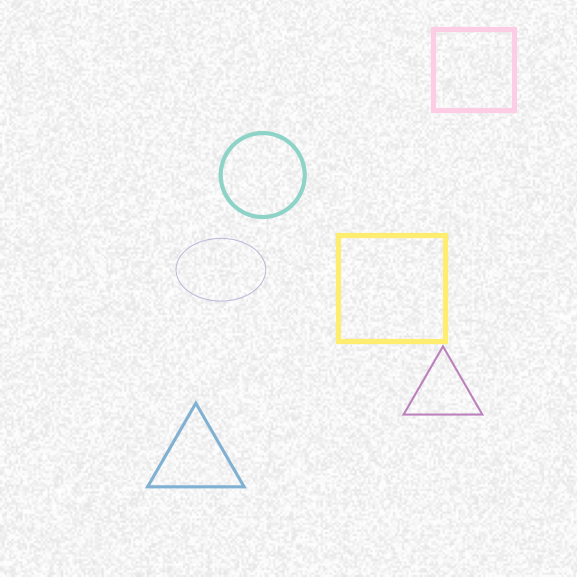[{"shape": "circle", "thickness": 2, "radius": 0.36, "center": [0.455, 0.696]}, {"shape": "oval", "thickness": 0.5, "radius": 0.39, "center": [0.383, 0.532]}, {"shape": "triangle", "thickness": 1.5, "radius": 0.48, "center": [0.339, 0.204]}, {"shape": "square", "thickness": 2.5, "radius": 0.35, "center": [0.819, 0.879]}, {"shape": "triangle", "thickness": 1, "radius": 0.39, "center": [0.767, 0.321]}, {"shape": "square", "thickness": 2.5, "radius": 0.46, "center": [0.678, 0.501]}]